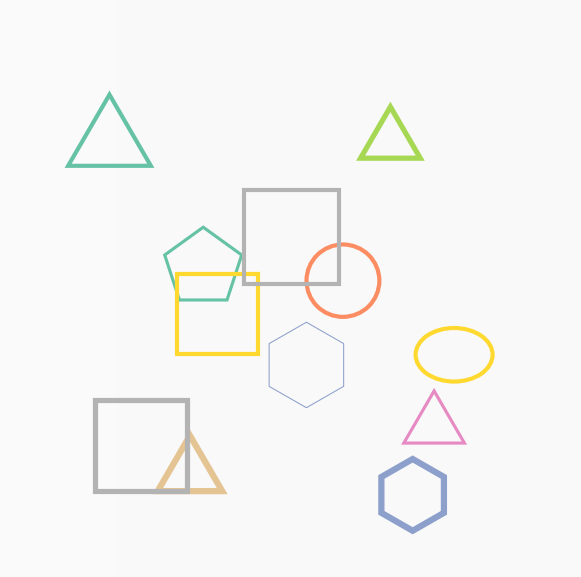[{"shape": "pentagon", "thickness": 1.5, "radius": 0.35, "center": [0.35, 0.536]}, {"shape": "triangle", "thickness": 2, "radius": 0.41, "center": [0.188, 0.753]}, {"shape": "circle", "thickness": 2, "radius": 0.31, "center": [0.59, 0.513]}, {"shape": "hexagon", "thickness": 0.5, "radius": 0.37, "center": [0.527, 0.367]}, {"shape": "hexagon", "thickness": 3, "radius": 0.31, "center": [0.71, 0.142]}, {"shape": "triangle", "thickness": 1.5, "radius": 0.3, "center": [0.747, 0.262]}, {"shape": "triangle", "thickness": 2.5, "radius": 0.3, "center": [0.672, 0.755]}, {"shape": "oval", "thickness": 2, "radius": 0.33, "center": [0.781, 0.385]}, {"shape": "square", "thickness": 2, "radius": 0.35, "center": [0.374, 0.456]}, {"shape": "triangle", "thickness": 3, "radius": 0.32, "center": [0.327, 0.181]}, {"shape": "square", "thickness": 2.5, "radius": 0.4, "center": [0.242, 0.228]}, {"shape": "square", "thickness": 2, "radius": 0.41, "center": [0.502, 0.589]}]